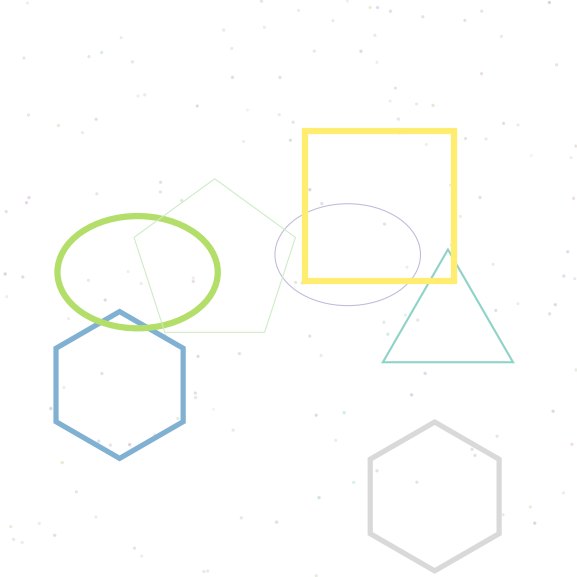[{"shape": "triangle", "thickness": 1, "radius": 0.65, "center": [0.776, 0.437]}, {"shape": "oval", "thickness": 0.5, "radius": 0.63, "center": [0.602, 0.558]}, {"shape": "hexagon", "thickness": 2.5, "radius": 0.64, "center": [0.207, 0.333]}, {"shape": "oval", "thickness": 3, "radius": 0.69, "center": [0.238, 0.528]}, {"shape": "hexagon", "thickness": 2.5, "radius": 0.64, "center": [0.753, 0.139]}, {"shape": "pentagon", "thickness": 0.5, "radius": 0.73, "center": [0.372, 0.543]}, {"shape": "square", "thickness": 3, "radius": 0.65, "center": [0.657, 0.642]}]